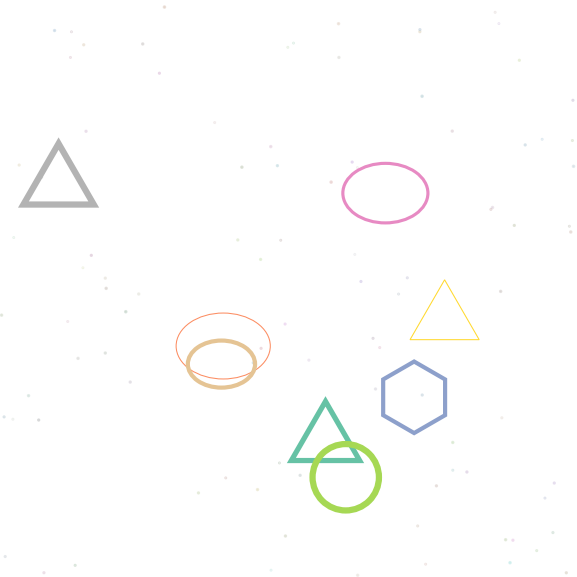[{"shape": "triangle", "thickness": 2.5, "radius": 0.34, "center": [0.564, 0.236]}, {"shape": "oval", "thickness": 0.5, "radius": 0.41, "center": [0.387, 0.4]}, {"shape": "hexagon", "thickness": 2, "radius": 0.31, "center": [0.717, 0.311]}, {"shape": "oval", "thickness": 1.5, "radius": 0.37, "center": [0.667, 0.665]}, {"shape": "circle", "thickness": 3, "radius": 0.29, "center": [0.599, 0.173]}, {"shape": "triangle", "thickness": 0.5, "radius": 0.35, "center": [0.77, 0.446]}, {"shape": "oval", "thickness": 2, "radius": 0.29, "center": [0.383, 0.369]}, {"shape": "triangle", "thickness": 3, "radius": 0.35, "center": [0.101, 0.68]}]